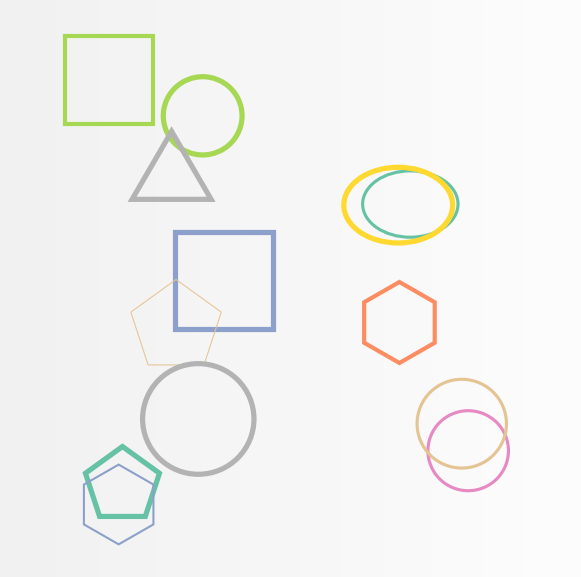[{"shape": "oval", "thickness": 1.5, "radius": 0.41, "center": [0.706, 0.646]}, {"shape": "pentagon", "thickness": 2.5, "radius": 0.33, "center": [0.211, 0.159]}, {"shape": "hexagon", "thickness": 2, "radius": 0.35, "center": [0.687, 0.441]}, {"shape": "square", "thickness": 2.5, "radius": 0.42, "center": [0.385, 0.514]}, {"shape": "hexagon", "thickness": 1, "radius": 0.35, "center": [0.204, 0.126]}, {"shape": "circle", "thickness": 1.5, "radius": 0.35, "center": [0.805, 0.219]}, {"shape": "circle", "thickness": 2.5, "radius": 0.34, "center": [0.349, 0.799]}, {"shape": "square", "thickness": 2, "radius": 0.38, "center": [0.188, 0.861]}, {"shape": "oval", "thickness": 2.5, "radius": 0.47, "center": [0.685, 0.644]}, {"shape": "pentagon", "thickness": 0.5, "radius": 0.41, "center": [0.303, 0.433]}, {"shape": "circle", "thickness": 1.5, "radius": 0.38, "center": [0.794, 0.265]}, {"shape": "circle", "thickness": 2.5, "radius": 0.48, "center": [0.341, 0.274]}, {"shape": "triangle", "thickness": 2.5, "radius": 0.39, "center": [0.295, 0.693]}]